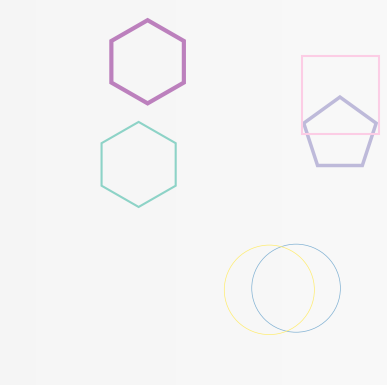[{"shape": "hexagon", "thickness": 1.5, "radius": 0.55, "center": [0.358, 0.573]}, {"shape": "pentagon", "thickness": 2.5, "radius": 0.49, "center": [0.877, 0.65]}, {"shape": "circle", "thickness": 0.5, "radius": 0.57, "center": [0.764, 0.251]}, {"shape": "square", "thickness": 1.5, "radius": 0.5, "center": [0.879, 0.753]}, {"shape": "hexagon", "thickness": 3, "radius": 0.54, "center": [0.381, 0.84]}, {"shape": "circle", "thickness": 0.5, "radius": 0.58, "center": [0.695, 0.247]}]